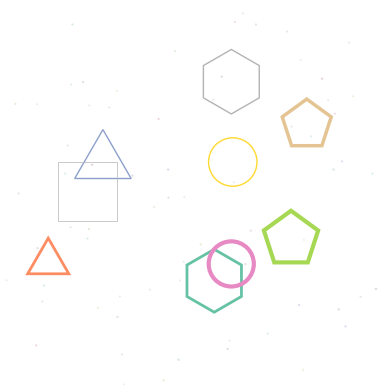[{"shape": "hexagon", "thickness": 2, "radius": 0.41, "center": [0.556, 0.271]}, {"shape": "triangle", "thickness": 2, "radius": 0.31, "center": [0.125, 0.32]}, {"shape": "triangle", "thickness": 1, "radius": 0.42, "center": [0.267, 0.579]}, {"shape": "circle", "thickness": 3, "radius": 0.29, "center": [0.601, 0.314]}, {"shape": "pentagon", "thickness": 3, "radius": 0.37, "center": [0.756, 0.378]}, {"shape": "circle", "thickness": 1, "radius": 0.31, "center": [0.605, 0.579]}, {"shape": "pentagon", "thickness": 2.5, "radius": 0.33, "center": [0.797, 0.676]}, {"shape": "hexagon", "thickness": 1, "radius": 0.42, "center": [0.601, 0.788]}, {"shape": "square", "thickness": 0.5, "radius": 0.38, "center": [0.227, 0.503]}]